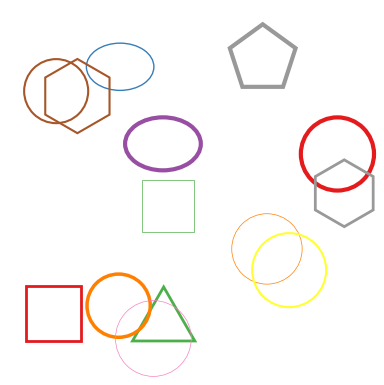[{"shape": "circle", "thickness": 3, "radius": 0.48, "center": [0.876, 0.6]}, {"shape": "square", "thickness": 2, "radius": 0.35, "center": [0.139, 0.185]}, {"shape": "oval", "thickness": 1, "radius": 0.44, "center": [0.312, 0.827]}, {"shape": "triangle", "thickness": 2, "radius": 0.47, "center": [0.425, 0.161]}, {"shape": "square", "thickness": 0.5, "radius": 0.34, "center": [0.435, 0.465]}, {"shape": "oval", "thickness": 3, "radius": 0.49, "center": [0.423, 0.626]}, {"shape": "circle", "thickness": 2.5, "radius": 0.41, "center": [0.308, 0.206]}, {"shape": "circle", "thickness": 0.5, "radius": 0.46, "center": [0.693, 0.353]}, {"shape": "circle", "thickness": 1.5, "radius": 0.48, "center": [0.751, 0.298]}, {"shape": "circle", "thickness": 1.5, "radius": 0.42, "center": [0.146, 0.763]}, {"shape": "hexagon", "thickness": 1.5, "radius": 0.48, "center": [0.201, 0.75]}, {"shape": "circle", "thickness": 0.5, "radius": 0.49, "center": [0.398, 0.121]}, {"shape": "hexagon", "thickness": 2, "radius": 0.43, "center": [0.894, 0.498]}, {"shape": "pentagon", "thickness": 3, "radius": 0.45, "center": [0.682, 0.847]}]